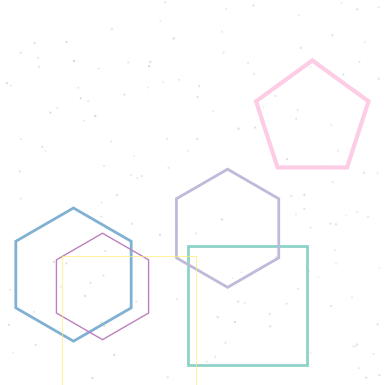[{"shape": "square", "thickness": 2, "radius": 0.77, "center": [0.643, 0.206]}, {"shape": "hexagon", "thickness": 2, "radius": 0.77, "center": [0.591, 0.407]}, {"shape": "hexagon", "thickness": 2, "radius": 0.86, "center": [0.191, 0.287]}, {"shape": "pentagon", "thickness": 3, "radius": 0.77, "center": [0.811, 0.689]}, {"shape": "hexagon", "thickness": 1, "radius": 0.69, "center": [0.266, 0.256]}, {"shape": "square", "thickness": 0.5, "radius": 0.87, "center": [0.335, 0.161]}]